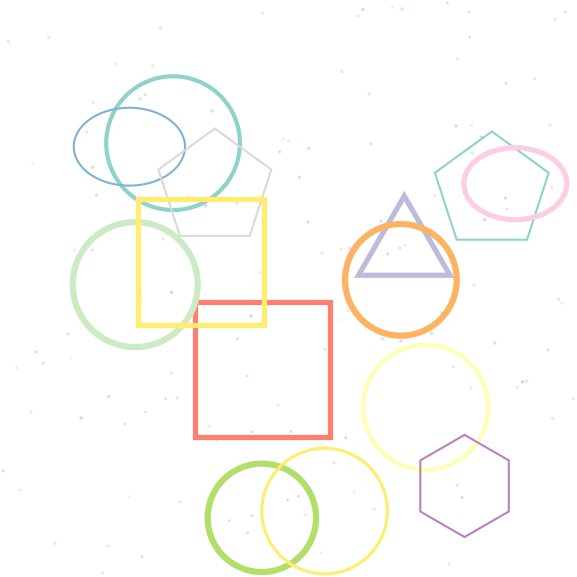[{"shape": "pentagon", "thickness": 1, "radius": 0.52, "center": [0.852, 0.668]}, {"shape": "circle", "thickness": 2, "radius": 0.58, "center": [0.3, 0.751]}, {"shape": "circle", "thickness": 2, "radius": 0.54, "center": [0.737, 0.294]}, {"shape": "triangle", "thickness": 2.5, "radius": 0.46, "center": [0.7, 0.568]}, {"shape": "square", "thickness": 2.5, "radius": 0.58, "center": [0.455, 0.359]}, {"shape": "oval", "thickness": 1, "radius": 0.48, "center": [0.224, 0.745]}, {"shape": "circle", "thickness": 3, "radius": 0.48, "center": [0.694, 0.515]}, {"shape": "circle", "thickness": 3, "radius": 0.47, "center": [0.453, 0.102]}, {"shape": "oval", "thickness": 2.5, "radius": 0.45, "center": [0.892, 0.681]}, {"shape": "pentagon", "thickness": 1, "radius": 0.51, "center": [0.372, 0.674]}, {"shape": "hexagon", "thickness": 1, "radius": 0.44, "center": [0.804, 0.158]}, {"shape": "circle", "thickness": 3, "radius": 0.54, "center": [0.234, 0.506]}, {"shape": "square", "thickness": 2.5, "radius": 0.54, "center": [0.348, 0.546]}, {"shape": "circle", "thickness": 1.5, "radius": 0.54, "center": [0.562, 0.114]}]